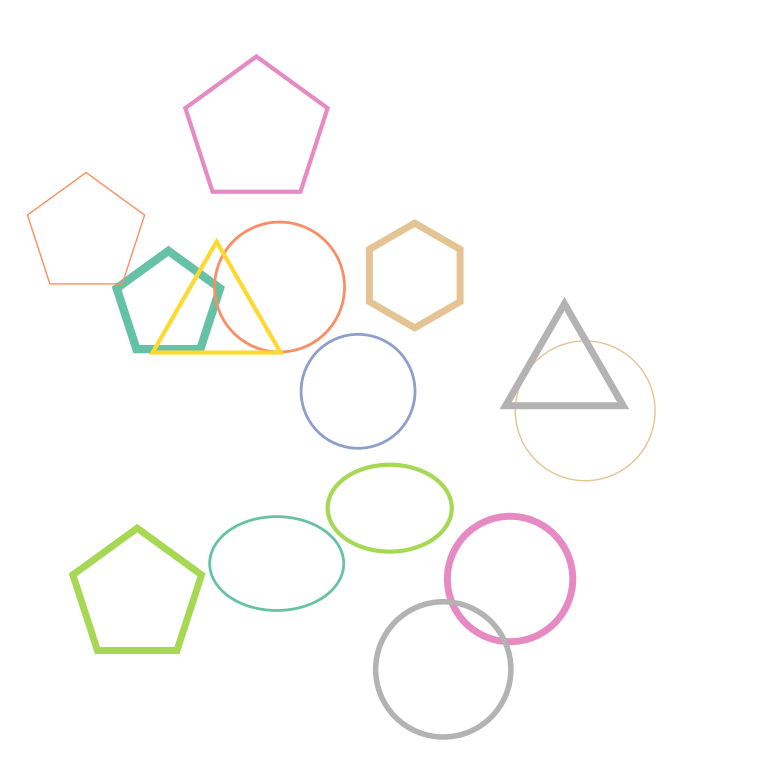[{"shape": "pentagon", "thickness": 3, "radius": 0.35, "center": [0.219, 0.604]}, {"shape": "oval", "thickness": 1, "radius": 0.44, "center": [0.359, 0.268]}, {"shape": "pentagon", "thickness": 0.5, "radius": 0.4, "center": [0.112, 0.696]}, {"shape": "circle", "thickness": 1, "radius": 0.42, "center": [0.363, 0.627]}, {"shape": "circle", "thickness": 1, "radius": 0.37, "center": [0.465, 0.492]}, {"shape": "circle", "thickness": 2.5, "radius": 0.41, "center": [0.662, 0.248]}, {"shape": "pentagon", "thickness": 1.5, "radius": 0.49, "center": [0.333, 0.83]}, {"shape": "oval", "thickness": 1.5, "radius": 0.4, "center": [0.506, 0.34]}, {"shape": "pentagon", "thickness": 2.5, "radius": 0.44, "center": [0.178, 0.226]}, {"shape": "triangle", "thickness": 1.5, "radius": 0.48, "center": [0.281, 0.59]}, {"shape": "hexagon", "thickness": 2.5, "radius": 0.34, "center": [0.539, 0.642]}, {"shape": "circle", "thickness": 0.5, "radius": 0.45, "center": [0.76, 0.466]}, {"shape": "circle", "thickness": 2, "radius": 0.44, "center": [0.576, 0.131]}, {"shape": "triangle", "thickness": 2.5, "radius": 0.44, "center": [0.733, 0.517]}]